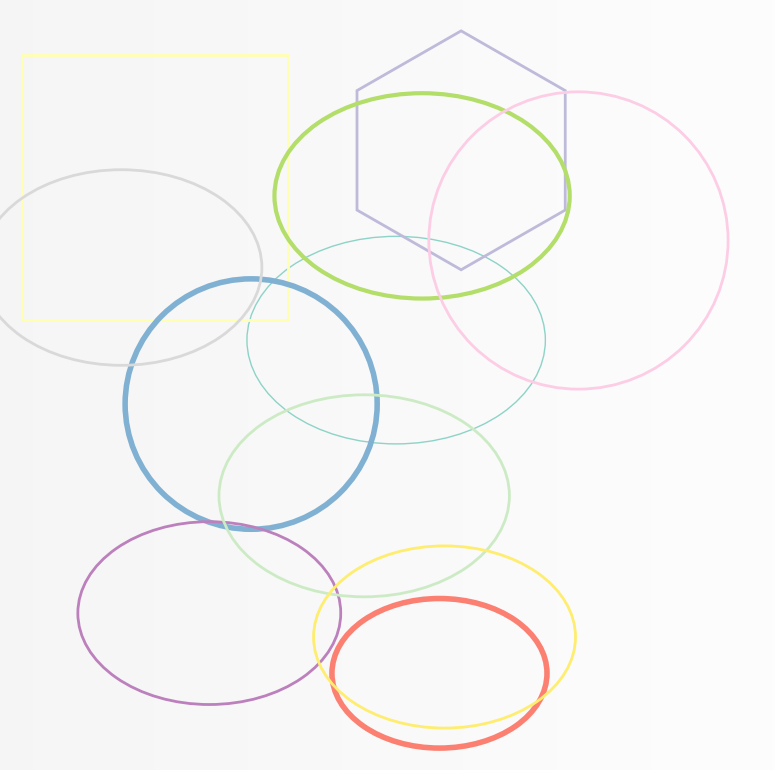[{"shape": "oval", "thickness": 0.5, "radius": 0.96, "center": [0.511, 0.558]}, {"shape": "square", "thickness": 1, "radius": 0.86, "center": [0.2, 0.757]}, {"shape": "hexagon", "thickness": 1, "radius": 0.78, "center": [0.595, 0.805]}, {"shape": "oval", "thickness": 2, "radius": 0.69, "center": [0.567, 0.126]}, {"shape": "circle", "thickness": 2, "radius": 0.81, "center": [0.324, 0.475]}, {"shape": "oval", "thickness": 1.5, "radius": 0.95, "center": [0.545, 0.746]}, {"shape": "circle", "thickness": 1, "radius": 0.97, "center": [0.746, 0.688]}, {"shape": "oval", "thickness": 1, "radius": 0.91, "center": [0.156, 0.653]}, {"shape": "oval", "thickness": 1, "radius": 0.85, "center": [0.27, 0.204]}, {"shape": "oval", "thickness": 1, "radius": 0.94, "center": [0.47, 0.356]}, {"shape": "oval", "thickness": 1, "radius": 0.84, "center": [0.574, 0.173]}]